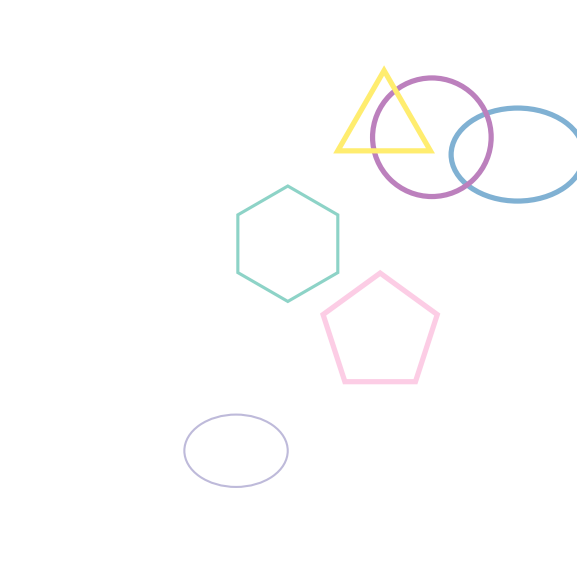[{"shape": "hexagon", "thickness": 1.5, "radius": 0.5, "center": [0.498, 0.577]}, {"shape": "oval", "thickness": 1, "radius": 0.45, "center": [0.409, 0.219]}, {"shape": "oval", "thickness": 2.5, "radius": 0.58, "center": [0.896, 0.731]}, {"shape": "pentagon", "thickness": 2.5, "radius": 0.52, "center": [0.658, 0.422]}, {"shape": "circle", "thickness": 2.5, "radius": 0.51, "center": [0.748, 0.761]}, {"shape": "triangle", "thickness": 2.5, "radius": 0.46, "center": [0.665, 0.784]}]